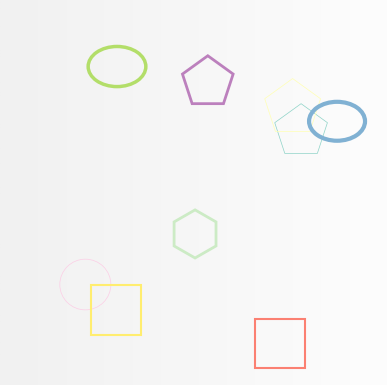[{"shape": "pentagon", "thickness": 0.5, "radius": 0.36, "center": [0.777, 0.659]}, {"shape": "pentagon", "thickness": 0.5, "radius": 0.38, "center": [0.755, 0.72]}, {"shape": "square", "thickness": 1.5, "radius": 0.32, "center": [0.723, 0.108]}, {"shape": "oval", "thickness": 3, "radius": 0.36, "center": [0.87, 0.685]}, {"shape": "oval", "thickness": 2.5, "radius": 0.37, "center": [0.302, 0.827]}, {"shape": "circle", "thickness": 0.5, "radius": 0.33, "center": [0.22, 0.261]}, {"shape": "pentagon", "thickness": 2, "radius": 0.34, "center": [0.536, 0.786]}, {"shape": "hexagon", "thickness": 2, "radius": 0.31, "center": [0.503, 0.392]}, {"shape": "square", "thickness": 1.5, "radius": 0.32, "center": [0.299, 0.196]}]